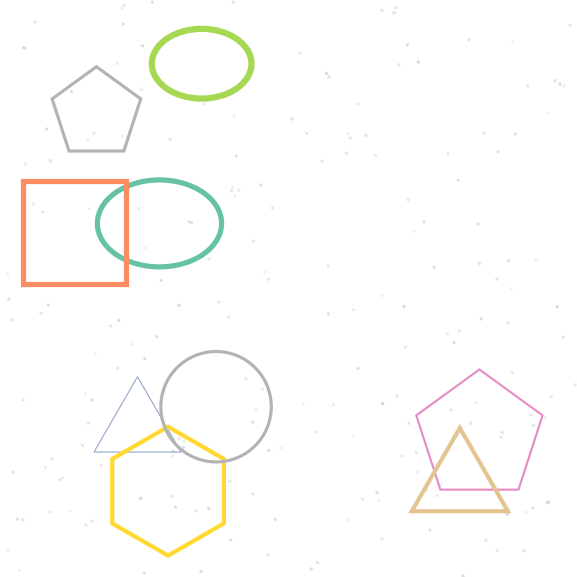[{"shape": "oval", "thickness": 2.5, "radius": 0.54, "center": [0.276, 0.612]}, {"shape": "square", "thickness": 2.5, "radius": 0.44, "center": [0.129, 0.597]}, {"shape": "triangle", "thickness": 0.5, "radius": 0.43, "center": [0.238, 0.26]}, {"shape": "pentagon", "thickness": 1, "radius": 0.57, "center": [0.83, 0.244]}, {"shape": "oval", "thickness": 3, "radius": 0.43, "center": [0.349, 0.889]}, {"shape": "hexagon", "thickness": 2, "radius": 0.56, "center": [0.291, 0.149]}, {"shape": "triangle", "thickness": 2, "radius": 0.48, "center": [0.796, 0.162]}, {"shape": "pentagon", "thickness": 1.5, "radius": 0.4, "center": [0.167, 0.803]}, {"shape": "circle", "thickness": 1.5, "radius": 0.48, "center": [0.374, 0.295]}]